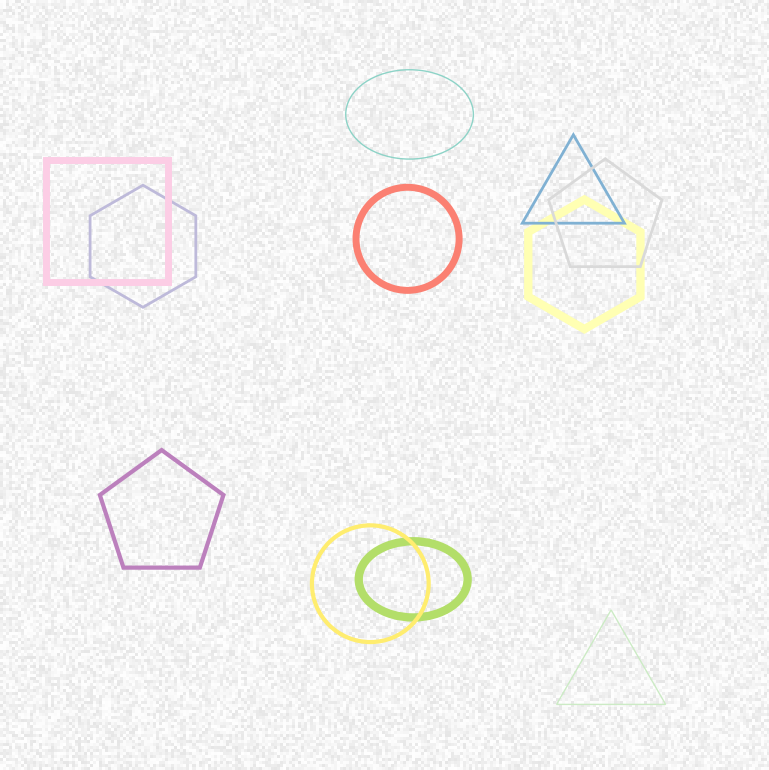[{"shape": "oval", "thickness": 0.5, "radius": 0.41, "center": [0.532, 0.851]}, {"shape": "hexagon", "thickness": 3, "radius": 0.42, "center": [0.759, 0.657]}, {"shape": "hexagon", "thickness": 1, "radius": 0.4, "center": [0.186, 0.68]}, {"shape": "circle", "thickness": 2.5, "radius": 0.33, "center": [0.529, 0.69]}, {"shape": "triangle", "thickness": 1, "radius": 0.38, "center": [0.745, 0.748]}, {"shape": "oval", "thickness": 3, "radius": 0.35, "center": [0.537, 0.248]}, {"shape": "square", "thickness": 2.5, "radius": 0.39, "center": [0.139, 0.713]}, {"shape": "pentagon", "thickness": 1, "radius": 0.39, "center": [0.786, 0.716]}, {"shape": "pentagon", "thickness": 1.5, "radius": 0.42, "center": [0.21, 0.331]}, {"shape": "triangle", "thickness": 0.5, "radius": 0.41, "center": [0.794, 0.126]}, {"shape": "circle", "thickness": 1.5, "radius": 0.38, "center": [0.481, 0.242]}]